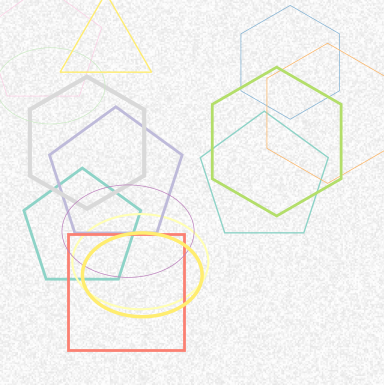[{"shape": "pentagon", "thickness": 1, "radius": 0.87, "center": [0.686, 0.537]}, {"shape": "pentagon", "thickness": 2, "radius": 0.8, "center": [0.214, 0.404]}, {"shape": "oval", "thickness": 1.5, "radius": 0.88, "center": [0.365, 0.32]}, {"shape": "pentagon", "thickness": 2, "radius": 0.91, "center": [0.301, 0.541]}, {"shape": "square", "thickness": 2, "radius": 0.75, "center": [0.328, 0.241]}, {"shape": "hexagon", "thickness": 0.5, "radius": 0.74, "center": [0.754, 0.838]}, {"shape": "hexagon", "thickness": 0.5, "radius": 0.91, "center": [0.851, 0.706]}, {"shape": "hexagon", "thickness": 2, "radius": 0.97, "center": [0.719, 0.632]}, {"shape": "pentagon", "thickness": 0.5, "radius": 0.8, "center": [0.113, 0.879]}, {"shape": "hexagon", "thickness": 3, "radius": 0.86, "center": [0.226, 0.63]}, {"shape": "oval", "thickness": 0.5, "radius": 0.86, "center": [0.333, 0.4]}, {"shape": "oval", "thickness": 0.5, "radius": 0.71, "center": [0.131, 0.777]}, {"shape": "triangle", "thickness": 1, "radius": 0.69, "center": [0.275, 0.881]}, {"shape": "oval", "thickness": 2.5, "radius": 0.78, "center": [0.37, 0.286]}]